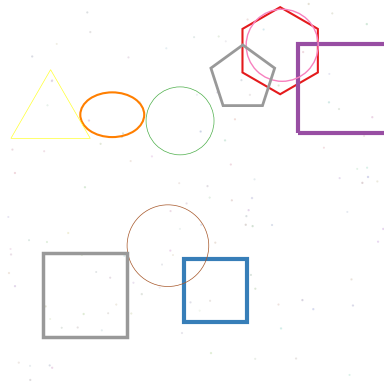[{"shape": "hexagon", "thickness": 1.5, "radius": 0.57, "center": [0.728, 0.868]}, {"shape": "square", "thickness": 3, "radius": 0.41, "center": [0.56, 0.245]}, {"shape": "circle", "thickness": 0.5, "radius": 0.44, "center": [0.468, 0.686]}, {"shape": "square", "thickness": 3, "radius": 0.58, "center": [0.889, 0.77]}, {"shape": "oval", "thickness": 1.5, "radius": 0.41, "center": [0.292, 0.702]}, {"shape": "triangle", "thickness": 0.5, "radius": 0.59, "center": [0.131, 0.7]}, {"shape": "circle", "thickness": 0.5, "radius": 0.53, "center": [0.436, 0.362]}, {"shape": "circle", "thickness": 1, "radius": 0.47, "center": [0.733, 0.882]}, {"shape": "square", "thickness": 2.5, "radius": 0.55, "center": [0.222, 0.233]}, {"shape": "pentagon", "thickness": 2, "radius": 0.44, "center": [0.631, 0.796]}]